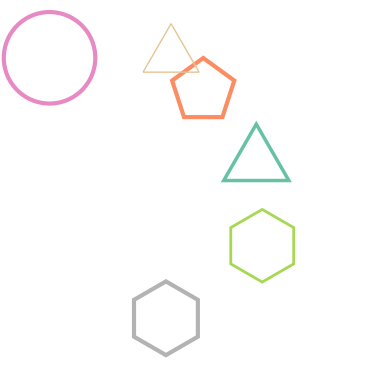[{"shape": "triangle", "thickness": 2.5, "radius": 0.49, "center": [0.666, 0.58]}, {"shape": "pentagon", "thickness": 3, "radius": 0.42, "center": [0.528, 0.764]}, {"shape": "circle", "thickness": 3, "radius": 0.59, "center": [0.129, 0.85]}, {"shape": "hexagon", "thickness": 2, "radius": 0.47, "center": [0.681, 0.362]}, {"shape": "triangle", "thickness": 1, "radius": 0.42, "center": [0.444, 0.855]}, {"shape": "hexagon", "thickness": 3, "radius": 0.48, "center": [0.431, 0.173]}]